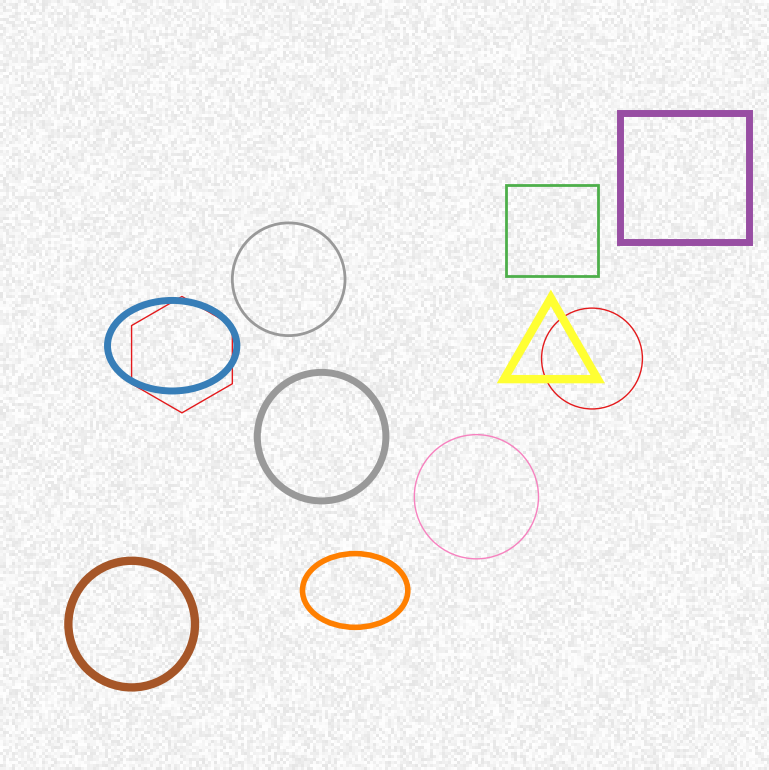[{"shape": "hexagon", "thickness": 0.5, "radius": 0.38, "center": [0.236, 0.539]}, {"shape": "circle", "thickness": 0.5, "radius": 0.33, "center": [0.769, 0.534]}, {"shape": "oval", "thickness": 2.5, "radius": 0.42, "center": [0.224, 0.551]}, {"shape": "square", "thickness": 1, "radius": 0.3, "center": [0.717, 0.7]}, {"shape": "square", "thickness": 2.5, "radius": 0.42, "center": [0.889, 0.77]}, {"shape": "oval", "thickness": 2, "radius": 0.34, "center": [0.461, 0.233]}, {"shape": "triangle", "thickness": 3, "radius": 0.35, "center": [0.715, 0.543]}, {"shape": "circle", "thickness": 3, "radius": 0.41, "center": [0.171, 0.189]}, {"shape": "circle", "thickness": 0.5, "radius": 0.4, "center": [0.619, 0.355]}, {"shape": "circle", "thickness": 2.5, "radius": 0.42, "center": [0.418, 0.433]}, {"shape": "circle", "thickness": 1, "radius": 0.37, "center": [0.375, 0.637]}]